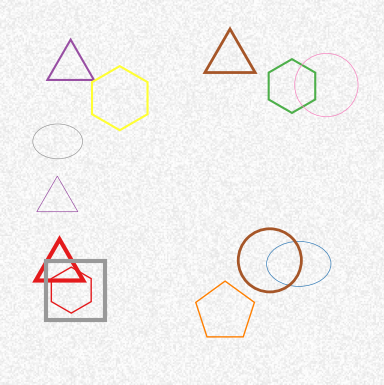[{"shape": "hexagon", "thickness": 1, "radius": 0.3, "center": [0.185, 0.246]}, {"shape": "triangle", "thickness": 3, "radius": 0.36, "center": [0.155, 0.307]}, {"shape": "oval", "thickness": 0.5, "radius": 0.42, "center": [0.776, 0.315]}, {"shape": "hexagon", "thickness": 1.5, "radius": 0.35, "center": [0.758, 0.776]}, {"shape": "triangle", "thickness": 1.5, "radius": 0.35, "center": [0.183, 0.827]}, {"shape": "triangle", "thickness": 0.5, "radius": 0.31, "center": [0.149, 0.481]}, {"shape": "pentagon", "thickness": 1, "radius": 0.4, "center": [0.585, 0.19]}, {"shape": "hexagon", "thickness": 1.5, "radius": 0.42, "center": [0.311, 0.745]}, {"shape": "triangle", "thickness": 2, "radius": 0.38, "center": [0.597, 0.849]}, {"shape": "circle", "thickness": 2, "radius": 0.41, "center": [0.701, 0.324]}, {"shape": "circle", "thickness": 0.5, "radius": 0.41, "center": [0.848, 0.779]}, {"shape": "oval", "thickness": 0.5, "radius": 0.32, "center": [0.15, 0.633]}, {"shape": "square", "thickness": 3, "radius": 0.38, "center": [0.196, 0.246]}]